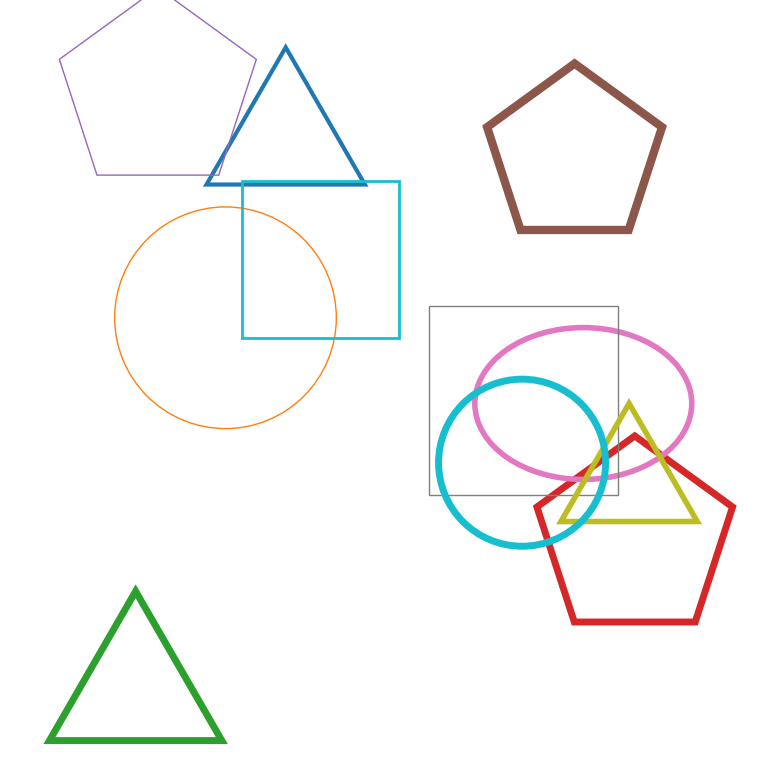[{"shape": "triangle", "thickness": 1.5, "radius": 0.59, "center": [0.371, 0.82]}, {"shape": "circle", "thickness": 0.5, "radius": 0.72, "center": [0.293, 0.587]}, {"shape": "triangle", "thickness": 2.5, "radius": 0.65, "center": [0.176, 0.103]}, {"shape": "pentagon", "thickness": 2.5, "radius": 0.67, "center": [0.824, 0.3]}, {"shape": "pentagon", "thickness": 0.5, "radius": 0.67, "center": [0.205, 0.881]}, {"shape": "pentagon", "thickness": 3, "radius": 0.6, "center": [0.746, 0.798]}, {"shape": "oval", "thickness": 2, "radius": 0.7, "center": [0.758, 0.476]}, {"shape": "square", "thickness": 0.5, "radius": 0.61, "center": [0.68, 0.48]}, {"shape": "triangle", "thickness": 2, "radius": 0.51, "center": [0.817, 0.374]}, {"shape": "circle", "thickness": 2.5, "radius": 0.54, "center": [0.678, 0.399]}, {"shape": "square", "thickness": 1, "radius": 0.51, "center": [0.416, 0.662]}]